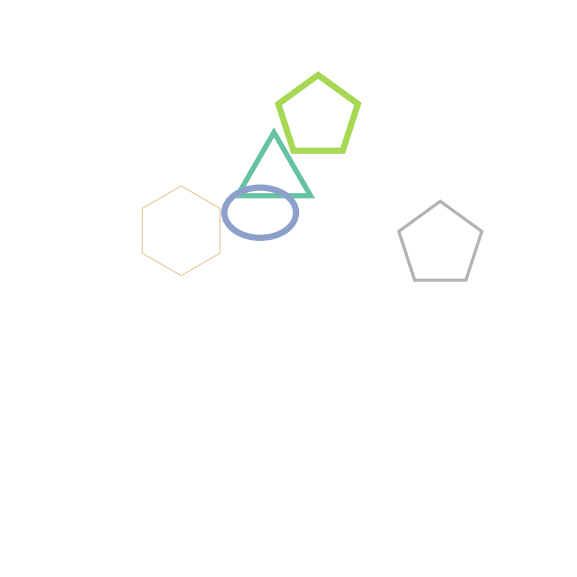[{"shape": "triangle", "thickness": 2.5, "radius": 0.37, "center": [0.474, 0.697]}, {"shape": "oval", "thickness": 3, "radius": 0.31, "center": [0.451, 0.631]}, {"shape": "pentagon", "thickness": 3, "radius": 0.36, "center": [0.551, 0.797]}, {"shape": "hexagon", "thickness": 0.5, "radius": 0.39, "center": [0.314, 0.599]}, {"shape": "pentagon", "thickness": 1.5, "radius": 0.38, "center": [0.762, 0.575]}]